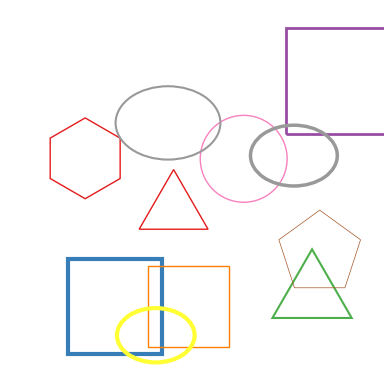[{"shape": "triangle", "thickness": 1, "radius": 0.52, "center": [0.451, 0.456]}, {"shape": "hexagon", "thickness": 1, "radius": 0.52, "center": [0.221, 0.589]}, {"shape": "square", "thickness": 3, "radius": 0.61, "center": [0.299, 0.203]}, {"shape": "triangle", "thickness": 1.5, "radius": 0.59, "center": [0.811, 0.234]}, {"shape": "square", "thickness": 2, "radius": 0.69, "center": [0.882, 0.79]}, {"shape": "square", "thickness": 1, "radius": 0.52, "center": [0.489, 0.204]}, {"shape": "oval", "thickness": 3, "radius": 0.5, "center": [0.405, 0.129]}, {"shape": "pentagon", "thickness": 0.5, "radius": 0.56, "center": [0.83, 0.343]}, {"shape": "circle", "thickness": 1, "radius": 0.56, "center": [0.633, 0.588]}, {"shape": "oval", "thickness": 1.5, "radius": 0.68, "center": [0.436, 0.681]}, {"shape": "oval", "thickness": 2.5, "radius": 0.56, "center": [0.763, 0.596]}]